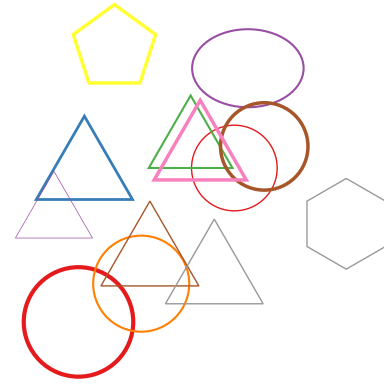[{"shape": "circle", "thickness": 1, "radius": 0.56, "center": [0.609, 0.564]}, {"shape": "circle", "thickness": 3, "radius": 0.71, "center": [0.204, 0.164]}, {"shape": "triangle", "thickness": 2, "radius": 0.72, "center": [0.219, 0.554]}, {"shape": "triangle", "thickness": 1.5, "radius": 0.63, "center": [0.495, 0.626]}, {"shape": "oval", "thickness": 1.5, "radius": 0.72, "center": [0.644, 0.823]}, {"shape": "triangle", "thickness": 0.5, "radius": 0.58, "center": [0.14, 0.44]}, {"shape": "circle", "thickness": 1.5, "radius": 0.62, "center": [0.367, 0.263]}, {"shape": "pentagon", "thickness": 2.5, "radius": 0.56, "center": [0.297, 0.876]}, {"shape": "circle", "thickness": 2.5, "radius": 0.57, "center": [0.686, 0.62]}, {"shape": "triangle", "thickness": 1, "radius": 0.73, "center": [0.389, 0.331]}, {"shape": "triangle", "thickness": 2.5, "radius": 0.69, "center": [0.52, 0.602]}, {"shape": "triangle", "thickness": 1, "radius": 0.73, "center": [0.557, 0.284]}, {"shape": "hexagon", "thickness": 1, "radius": 0.59, "center": [0.899, 0.419]}]